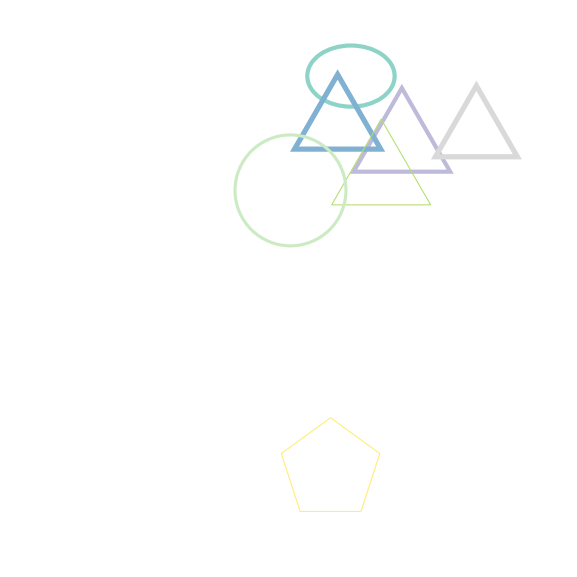[{"shape": "oval", "thickness": 2, "radius": 0.38, "center": [0.608, 0.867]}, {"shape": "triangle", "thickness": 2, "radius": 0.48, "center": [0.696, 0.75]}, {"shape": "triangle", "thickness": 2.5, "radius": 0.43, "center": [0.585, 0.784]}, {"shape": "triangle", "thickness": 0.5, "radius": 0.5, "center": [0.66, 0.694]}, {"shape": "triangle", "thickness": 2.5, "radius": 0.41, "center": [0.825, 0.769]}, {"shape": "circle", "thickness": 1.5, "radius": 0.48, "center": [0.503, 0.669]}, {"shape": "pentagon", "thickness": 0.5, "radius": 0.45, "center": [0.572, 0.186]}]